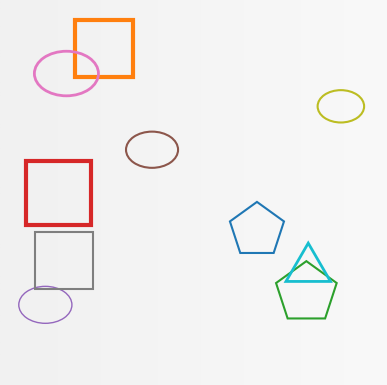[{"shape": "pentagon", "thickness": 1.5, "radius": 0.37, "center": [0.663, 0.402]}, {"shape": "square", "thickness": 3, "radius": 0.37, "center": [0.269, 0.874]}, {"shape": "pentagon", "thickness": 1.5, "radius": 0.41, "center": [0.791, 0.239]}, {"shape": "square", "thickness": 3, "radius": 0.42, "center": [0.151, 0.499]}, {"shape": "oval", "thickness": 1, "radius": 0.34, "center": [0.117, 0.208]}, {"shape": "oval", "thickness": 1.5, "radius": 0.34, "center": [0.392, 0.611]}, {"shape": "oval", "thickness": 2, "radius": 0.41, "center": [0.171, 0.809]}, {"shape": "square", "thickness": 1.5, "radius": 0.37, "center": [0.165, 0.322]}, {"shape": "oval", "thickness": 1.5, "radius": 0.3, "center": [0.88, 0.724]}, {"shape": "triangle", "thickness": 2, "radius": 0.33, "center": [0.795, 0.302]}]